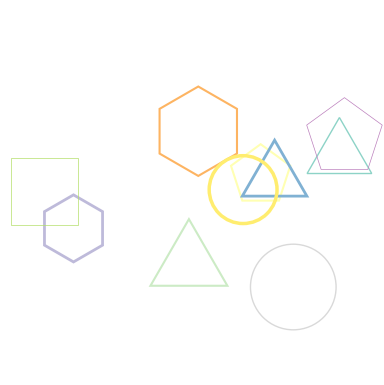[{"shape": "triangle", "thickness": 1, "radius": 0.48, "center": [0.882, 0.598]}, {"shape": "pentagon", "thickness": 1.5, "radius": 0.41, "center": [0.677, 0.544]}, {"shape": "hexagon", "thickness": 2, "radius": 0.44, "center": [0.191, 0.407]}, {"shape": "triangle", "thickness": 2, "radius": 0.48, "center": [0.713, 0.539]}, {"shape": "hexagon", "thickness": 1.5, "radius": 0.58, "center": [0.515, 0.659]}, {"shape": "square", "thickness": 0.5, "radius": 0.44, "center": [0.115, 0.503]}, {"shape": "circle", "thickness": 1, "radius": 0.56, "center": [0.762, 0.255]}, {"shape": "pentagon", "thickness": 0.5, "radius": 0.52, "center": [0.895, 0.643]}, {"shape": "triangle", "thickness": 1.5, "radius": 0.58, "center": [0.491, 0.315]}, {"shape": "circle", "thickness": 2.5, "radius": 0.44, "center": [0.631, 0.508]}]